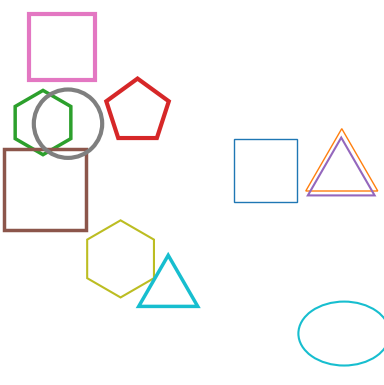[{"shape": "square", "thickness": 1, "radius": 0.41, "center": [0.689, 0.556]}, {"shape": "triangle", "thickness": 1, "radius": 0.54, "center": [0.888, 0.558]}, {"shape": "hexagon", "thickness": 2.5, "radius": 0.42, "center": [0.112, 0.682]}, {"shape": "pentagon", "thickness": 3, "radius": 0.43, "center": [0.357, 0.711]}, {"shape": "triangle", "thickness": 1.5, "radius": 0.5, "center": [0.886, 0.542]}, {"shape": "square", "thickness": 2.5, "radius": 0.53, "center": [0.117, 0.508]}, {"shape": "square", "thickness": 3, "radius": 0.43, "center": [0.162, 0.879]}, {"shape": "circle", "thickness": 3, "radius": 0.44, "center": [0.177, 0.679]}, {"shape": "hexagon", "thickness": 1.5, "radius": 0.5, "center": [0.313, 0.328]}, {"shape": "triangle", "thickness": 2.5, "radius": 0.44, "center": [0.437, 0.248]}, {"shape": "oval", "thickness": 1.5, "radius": 0.59, "center": [0.894, 0.134]}]